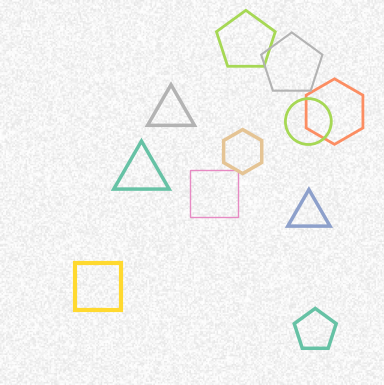[{"shape": "pentagon", "thickness": 2.5, "radius": 0.29, "center": [0.819, 0.142]}, {"shape": "triangle", "thickness": 2.5, "radius": 0.42, "center": [0.367, 0.55]}, {"shape": "hexagon", "thickness": 2, "radius": 0.43, "center": [0.869, 0.71]}, {"shape": "triangle", "thickness": 2.5, "radius": 0.32, "center": [0.802, 0.444]}, {"shape": "square", "thickness": 1, "radius": 0.31, "center": [0.556, 0.497]}, {"shape": "circle", "thickness": 2, "radius": 0.3, "center": [0.801, 0.684]}, {"shape": "pentagon", "thickness": 2, "radius": 0.4, "center": [0.639, 0.893]}, {"shape": "square", "thickness": 3, "radius": 0.3, "center": [0.255, 0.256]}, {"shape": "hexagon", "thickness": 2.5, "radius": 0.29, "center": [0.63, 0.606]}, {"shape": "pentagon", "thickness": 1.5, "radius": 0.42, "center": [0.758, 0.832]}, {"shape": "triangle", "thickness": 2.5, "radius": 0.35, "center": [0.444, 0.71]}]